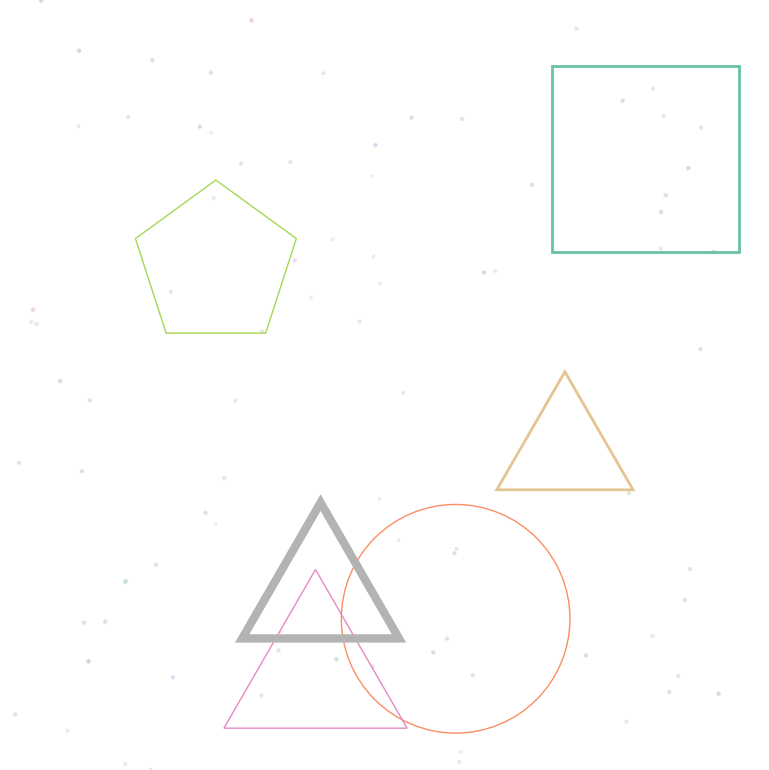[{"shape": "square", "thickness": 1, "radius": 0.6, "center": [0.838, 0.793]}, {"shape": "circle", "thickness": 0.5, "radius": 0.74, "center": [0.592, 0.196]}, {"shape": "triangle", "thickness": 0.5, "radius": 0.69, "center": [0.41, 0.123]}, {"shape": "pentagon", "thickness": 0.5, "radius": 0.55, "center": [0.28, 0.656]}, {"shape": "triangle", "thickness": 1, "radius": 0.51, "center": [0.734, 0.415]}, {"shape": "triangle", "thickness": 3, "radius": 0.59, "center": [0.416, 0.23]}]